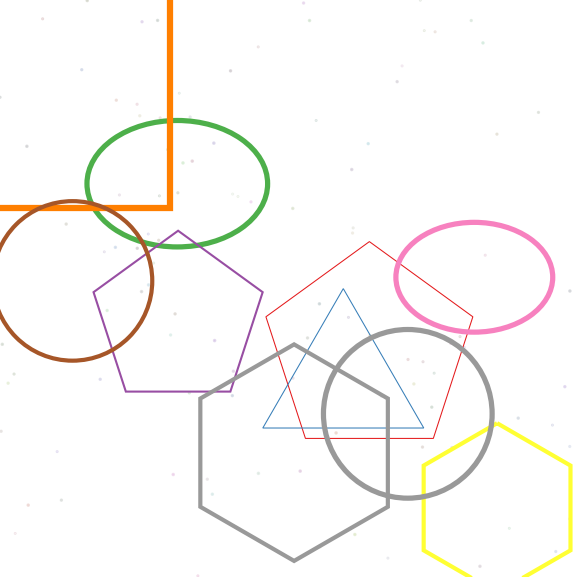[{"shape": "pentagon", "thickness": 0.5, "radius": 0.94, "center": [0.64, 0.392]}, {"shape": "triangle", "thickness": 0.5, "radius": 0.8, "center": [0.594, 0.338]}, {"shape": "oval", "thickness": 2.5, "radius": 0.78, "center": [0.307, 0.681]}, {"shape": "pentagon", "thickness": 1, "radius": 0.77, "center": [0.308, 0.446]}, {"shape": "square", "thickness": 3, "radius": 0.96, "center": [0.102, 0.832]}, {"shape": "hexagon", "thickness": 2, "radius": 0.73, "center": [0.861, 0.12]}, {"shape": "circle", "thickness": 2, "radius": 0.69, "center": [0.126, 0.513]}, {"shape": "oval", "thickness": 2.5, "radius": 0.68, "center": [0.821, 0.519]}, {"shape": "hexagon", "thickness": 2, "radius": 0.94, "center": [0.509, 0.215]}, {"shape": "circle", "thickness": 2.5, "radius": 0.73, "center": [0.706, 0.283]}]